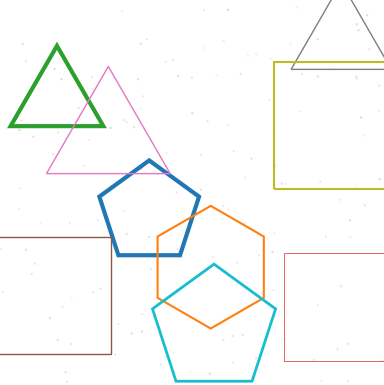[{"shape": "pentagon", "thickness": 3, "radius": 0.68, "center": [0.388, 0.447]}, {"shape": "hexagon", "thickness": 1.5, "radius": 0.8, "center": [0.547, 0.306]}, {"shape": "triangle", "thickness": 3, "radius": 0.7, "center": [0.148, 0.742]}, {"shape": "square", "thickness": 0.5, "radius": 0.7, "center": [0.877, 0.202]}, {"shape": "square", "thickness": 1, "radius": 0.76, "center": [0.137, 0.233]}, {"shape": "triangle", "thickness": 1, "radius": 0.93, "center": [0.281, 0.642]}, {"shape": "triangle", "thickness": 1, "radius": 0.75, "center": [0.886, 0.895]}, {"shape": "square", "thickness": 1.5, "radius": 0.83, "center": [0.876, 0.674]}, {"shape": "pentagon", "thickness": 2, "radius": 0.84, "center": [0.556, 0.146]}]